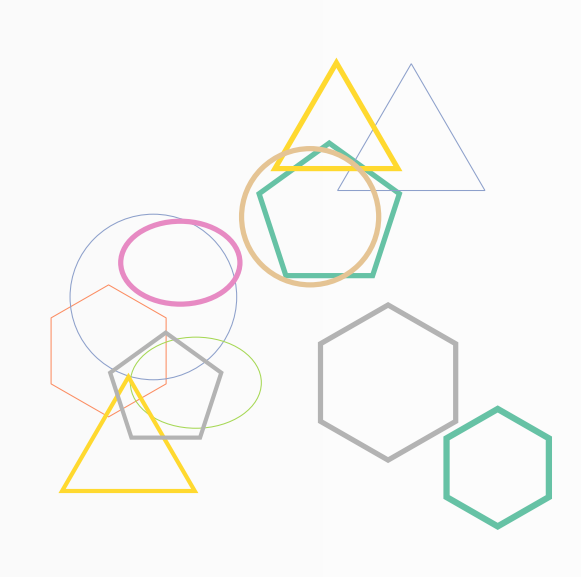[{"shape": "pentagon", "thickness": 2.5, "radius": 0.63, "center": [0.566, 0.624]}, {"shape": "hexagon", "thickness": 3, "radius": 0.51, "center": [0.856, 0.189]}, {"shape": "hexagon", "thickness": 0.5, "radius": 0.57, "center": [0.187, 0.392]}, {"shape": "circle", "thickness": 0.5, "radius": 0.72, "center": [0.264, 0.485]}, {"shape": "triangle", "thickness": 0.5, "radius": 0.73, "center": [0.708, 0.742]}, {"shape": "oval", "thickness": 2.5, "radius": 0.51, "center": [0.31, 0.544]}, {"shape": "oval", "thickness": 0.5, "radius": 0.56, "center": [0.337, 0.336]}, {"shape": "triangle", "thickness": 2.5, "radius": 0.61, "center": [0.579, 0.768]}, {"shape": "triangle", "thickness": 2, "radius": 0.66, "center": [0.221, 0.215]}, {"shape": "circle", "thickness": 2.5, "radius": 0.59, "center": [0.534, 0.624]}, {"shape": "pentagon", "thickness": 2, "radius": 0.5, "center": [0.285, 0.323]}, {"shape": "hexagon", "thickness": 2.5, "radius": 0.67, "center": [0.668, 0.337]}]